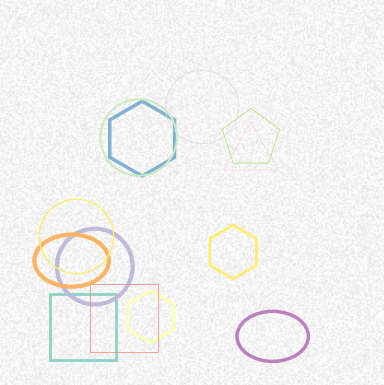[{"shape": "square", "thickness": 2, "radius": 0.43, "center": [0.216, 0.15]}, {"shape": "hexagon", "thickness": 2, "radius": 0.34, "center": [0.392, 0.178]}, {"shape": "circle", "thickness": 3, "radius": 0.49, "center": [0.246, 0.308]}, {"shape": "square", "thickness": 0.5, "radius": 0.44, "center": [0.322, 0.174]}, {"shape": "hexagon", "thickness": 2.5, "radius": 0.49, "center": [0.369, 0.64]}, {"shape": "oval", "thickness": 3, "radius": 0.48, "center": [0.186, 0.323]}, {"shape": "pentagon", "thickness": 0.5, "radius": 0.39, "center": [0.652, 0.64]}, {"shape": "triangle", "thickness": 0.5, "radius": 0.41, "center": [0.651, 0.6]}, {"shape": "circle", "thickness": 0.5, "radius": 0.48, "center": [0.525, 0.722]}, {"shape": "oval", "thickness": 2.5, "radius": 0.46, "center": [0.708, 0.126]}, {"shape": "circle", "thickness": 1.5, "radius": 0.5, "center": [0.36, 0.643]}, {"shape": "circle", "thickness": 1, "radius": 0.48, "center": [0.199, 0.386]}, {"shape": "hexagon", "thickness": 2, "radius": 0.35, "center": [0.606, 0.346]}]